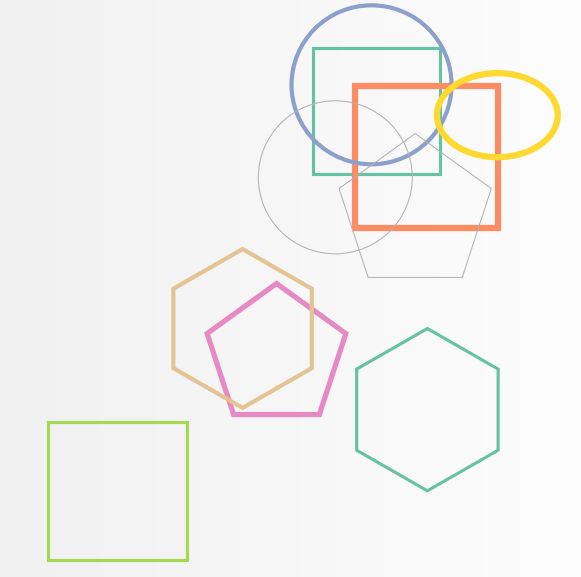[{"shape": "hexagon", "thickness": 1.5, "radius": 0.7, "center": [0.735, 0.29]}, {"shape": "square", "thickness": 1.5, "radius": 0.55, "center": [0.647, 0.807]}, {"shape": "square", "thickness": 3, "radius": 0.61, "center": [0.734, 0.727]}, {"shape": "circle", "thickness": 2, "radius": 0.69, "center": [0.639, 0.852]}, {"shape": "pentagon", "thickness": 2.5, "radius": 0.63, "center": [0.476, 0.383]}, {"shape": "square", "thickness": 1.5, "radius": 0.6, "center": [0.202, 0.149]}, {"shape": "oval", "thickness": 3, "radius": 0.52, "center": [0.856, 0.8]}, {"shape": "hexagon", "thickness": 2, "radius": 0.69, "center": [0.417, 0.43]}, {"shape": "pentagon", "thickness": 0.5, "radius": 0.69, "center": [0.714, 0.63]}, {"shape": "circle", "thickness": 0.5, "radius": 0.66, "center": [0.577, 0.692]}]